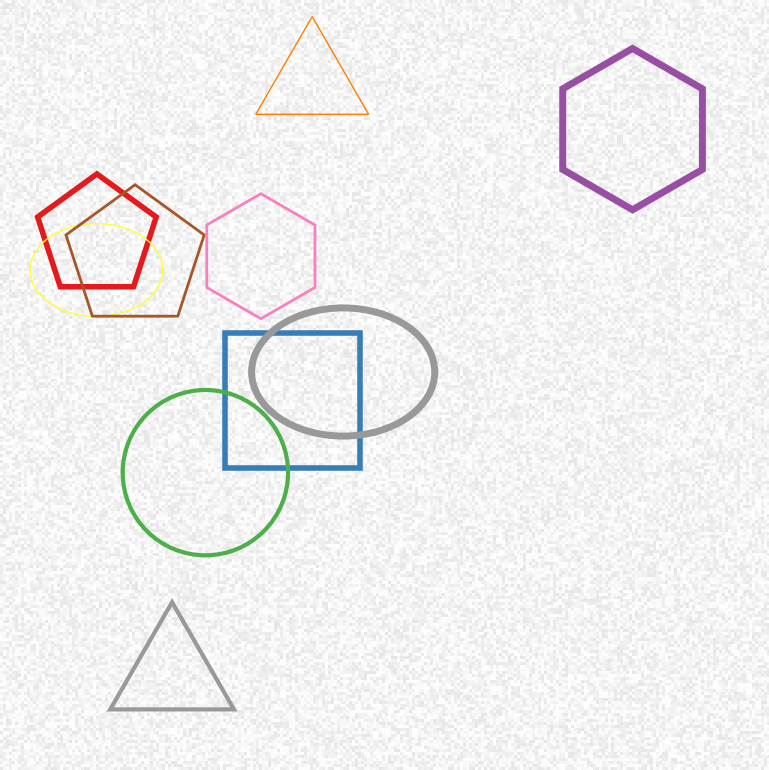[{"shape": "pentagon", "thickness": 2, "radius": 0.4, "center": [0.126, 0.693]}, {"shape": "square", "thickness": 2, "radius": 0.44, "center": [0.38, 0.48]}, {"shape": "circle", "thickness": 1.5, "radius": 0.54, "center": [0.267, 0.386]}, {"shape": "hexagon", "thickness": 2.5, "radius": 0.52, "center": [0.822, 0.832]}, {"shape": "triangle", "thickness": 0.5, "radius": 0.42, "center": [0.405, 0.894]}, {"shape": "oval", "thickness": 0.5, "radius": 0.43, "center": [0.125, 0.649]}, {"shape": "pentagon", "thickness": 1, "radius": 0.47, "center": [0.175, 0.666]}, {"shape": "hexagon", "thickness": 1, "radius": 0.41, "center": [0.339, 0.667]}, {"shape": "oval", "thickness": 2.5, "radius": 0.59, "center": [0.446, 0.517]}, {"shape": "triangle", "thickness": 1.5, "radius": 0.46, "center": [0.224, 0.125]}]